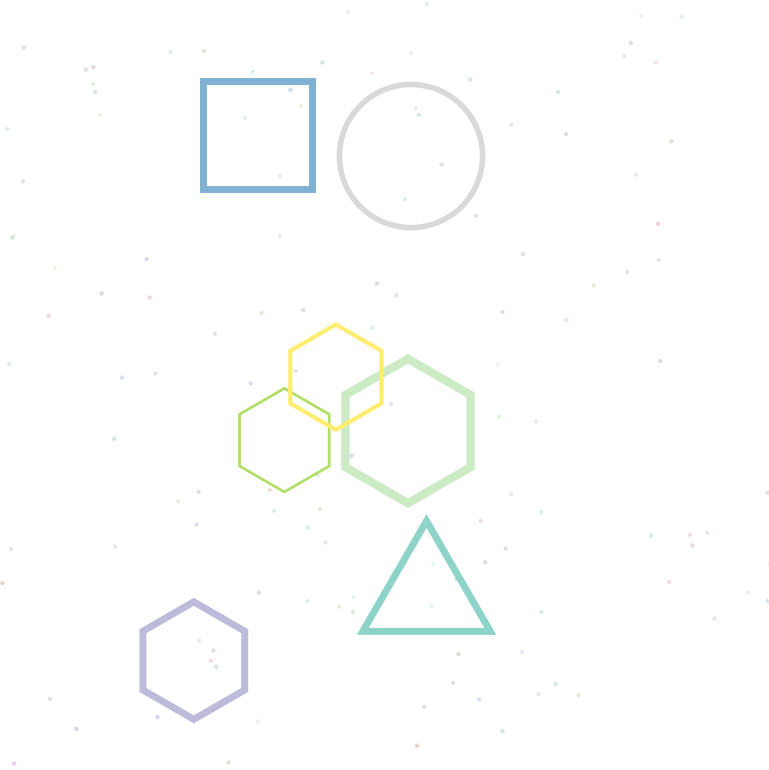[{"shape": "triangle", "thickness": 2.5, "radius": 0.48, "center": [0.554, 0.228]}, {"shape": "hexagon", "thickness": 2.5, "radius": 0.38, "center": [0.252, 0.142]}, {"shape": "square", "thickness": 2.5, "radius": 0.35, "center": [0.334, 0.825]}, {"shape": "hexagon", "thickness": 1, "radius": 0.34, "center": [0.369, 0.428]}, {"shape": "circle", "thickness": 2, "radius": 0.46, "center": [0.534, 0.797]}, {"shape": "hexagon", "thickness": 3, "radius": 0.47, "center": [0.53, 0.44]}, {"shape": "hexagon", "thickness": 1.5, "radius": 0.34, "center": [0.436, 0.51]}]